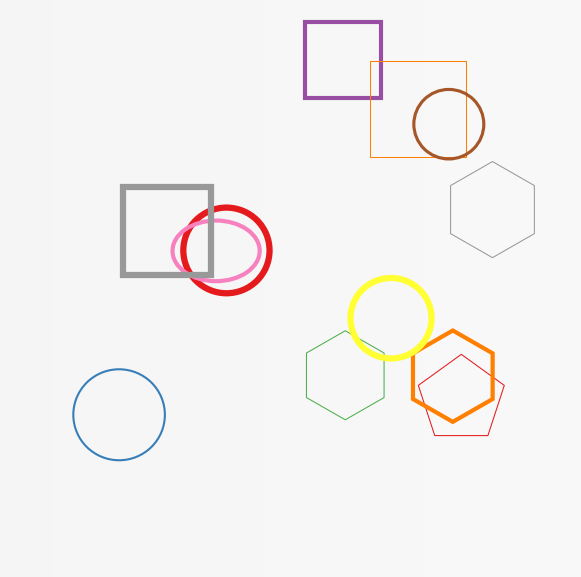[{"shape": "circle", "thickness": 3, "radius": 0.37, "center": [0.39, 0.565]}, {"shape": "pentagon", "thickness": 0.5, "radius": 0.39, "center": [0.794, 0.308]}, {"shape": "circle", "thickness": 1, "radius": 0.39, "center": [0.205, 0.281]}, {"shape": "hexagon", "thickness": 0.5, "radius": 0.39, "center": [0.594, 0.349]}, {"shape": "square", "thickness": 2, "radius": 0.33, "center": [0.59, 0.895]}, {"shape": "square", "thickness": 0.5, "radius": 0.41, "center": [0.719, 0.811]}, {"shape": "hexagon", "thickness": 2, "radius": 0.4, "center": [0.779, 0.348]}, {"shape": "circle", "thickness": 3, "radius": 0.35, "center": [0.673, 0.448]}, {"shape": "circle", "thickness": 1.5, "radius": 0.3, "center": [0.772, 0.784]}, {"shape": "oval", "thickness": 2, "radius": 0.37, "center": [0.372, 0.565]}, {"shape": "square", "thickness": 3, "radius": 0.38, "center": [0.287, 0.599]}, {"shape": "hexagon", "thickness": 0.5, "radius": 0.42, "center": [0.847, 0.636]}]